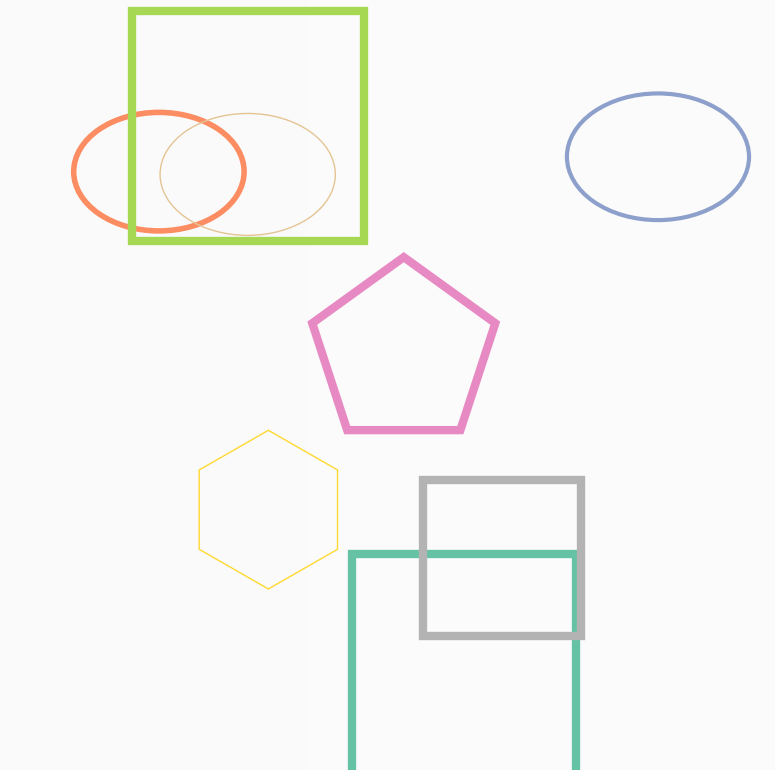[{"shape": "square", "thickness": 3, "radius": 0.72, "center": [0.599, 0.136]}, {"shape": "oval", "thickness": 2, "radius": 0.55, "center": [0.205, 0.777]}, {"shape": "oval", "thickness": 1.5, "radius": 0.59, "center": [0.849, 0.796]}, {"shape": "pentagon", "thickness": 3, "radius": 0.62, "center": [0.521, 0.542]}, {"shape": "square", "thickness": 3, "radius": 0.75, "center": [0.32, 0.836]}, {"shape": "hexagon", "thickness": 0.5, "radius": 0.52, "center": [0.346, 0.338]}, {"shape": "oval", "thickness": 0.5, "radius": 0.57, "center": [0.32, 0.773]}, {"shape": "square", "thickness": 3, "radius": 0.51, "center": [0.648, 0.275]}]